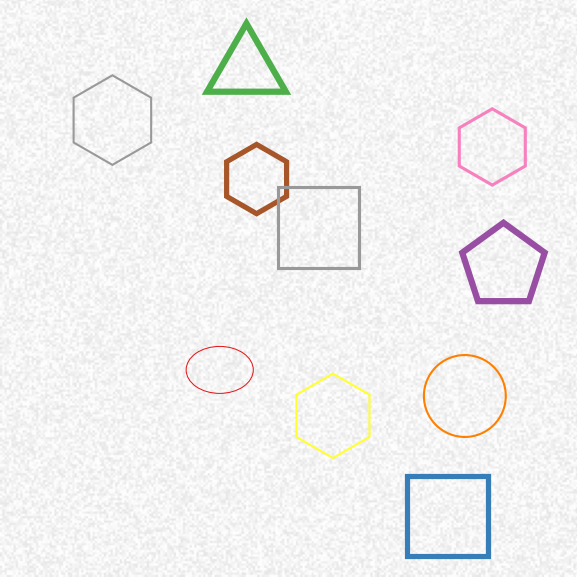[{"shape": "oval", "thickness": 0.5, "radius": 0.29, "center": [0.38, 0.359]}, {"shape": "square", "thickness": 2.5, "radius": 0.35, "center": [0.775, 0.105]}, {"shape": "triangle", "thickness": 3, "radius": 0.39, "center": [0.427, 0.88]}, {"shape": "pentagon", "thickness": 3, "radius": 0.38, "center": [0.872, 0.538]}, {"shape": "circle", "thickness": 1, "radius": 0.35, "center": [0.805, 0.313]}, {"shape": "hexagon", "thickness": 1, "radius": 0.37, "center": [0.577, 0.279]}, {"shape": "hexagon", "thickness": 2.5, "radius": 0.3, "center": [0.444, 0.689]}, {"shape": "hexagon", "thickness": 1.5, "radius": 0.33, "center": [0.852, 0.745]}, {"shape": "hexagon", "thickness": 1, "radius": 0.39, "center": [0.195, 0.791]}, {"shape": "square", "thickness": 1.5, "radius": 0.35, "center": [0.552, 0.605]}]